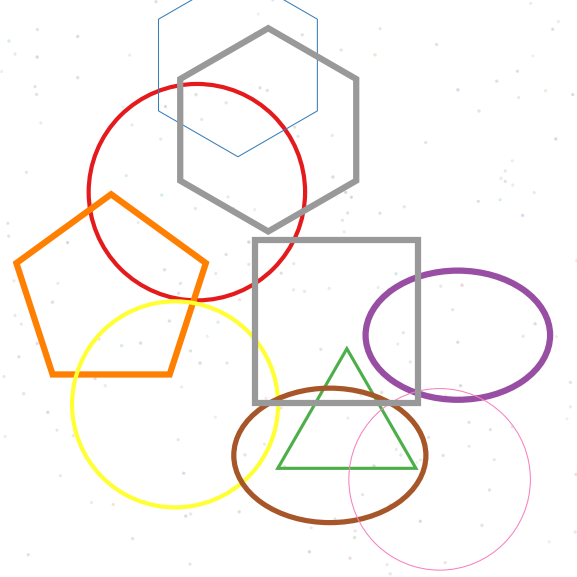[{"shape": "circle", "thickness": 2, "radius": 0.94, "center": [0.341, 0.666]}, {"shape": "hexagon", "thickness": 0.5, "radius": 0.79, "center": [0.412, 0.887]}, {"shape": "triangle", "thickness": 1.5, "radius": 0.69, "center": [0.601, 0.257]}, {"shape": "oval", "thickness": 3, "radius": 0.8, "center": [0.793, 0.419]}, {"shape": "pentagon", "thickness": 3, "radius": 0.86, "center": [0.192, 0.49]}, {"shape": "circle", "thickness": 2, "radius": 0.89, "center": [0.303, 0.299]}, {"shape": "oval", "thickness": 2.5, "radius": 0.83, "center": [0.571, 0.211]}, {"shape": "circle", "thickness": 0.5, "radius": 0.79, "center": [0.761, 0.169]}, {"shape": "square", "thickness": 3, "radius": 0.7, "center": [0.583, 0.443]}, {"shape": "hexagon", "thickness": 3, "radius": 0.88, "center": [0.464, 0.774]}]